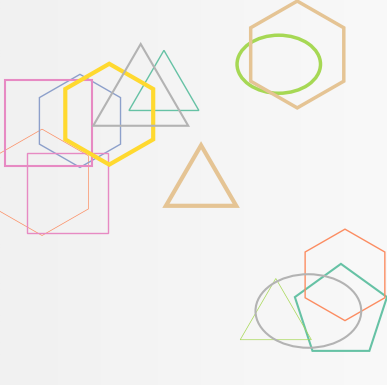[{"shape": "pentagon", "thickness": 1.5, "radius": 0.62, "center": [0.88, 0.19]}, {"shape": "triangle", "thickness": 1, "radius": 0.52, "center": [0.423, 0.765]}, {"shape": "hexagon", "thickness": 1, "radius": 0.59, "center": [0.89, 0.286]}, {"shape": "hexagon", "thickness": 0.5, "radius": 0.69, "center": [0.109, 0.526]}, {"shape": "hexagon", "thickness": 1, "radius": 0.6, "center": [0.206, 0.686]}, {"shape": "square", "thickness": 1, "radius": 0.52, "center": [0.174, 0.499]}, {"shape": "square", "thickness": 1.5, "radius": 0.56, "center": [0.125, 0.68]}, {"shape": "triangle", "thickness": 0.5, "radius": 0.53, "center": [0.712, 0.171]}, {"shape": "oval", "thickness": 2.5, "radius": 0.54, "center": [0.719, 0.833]}, {"shape": "hexagon", "thickness": 3, "radius": 0.65, "center": [0.282, 0.703]}, {"shape": "hexagon", "thickness": 2.5, "radius": 0.69, "center": [0.767, 0.858]}, {"shape": "triangle", "thickness": 3, "radius": 0.52, "center": [0.519, 0.518]}, {"shape": "triangle", "thickness": 1.5, "radius": 0.71, "center": [0.363, 0.744]}, {"shape": "oval", "thickness": 1.5, "radius": 0.68, "center": [0.796, 0.192]}]